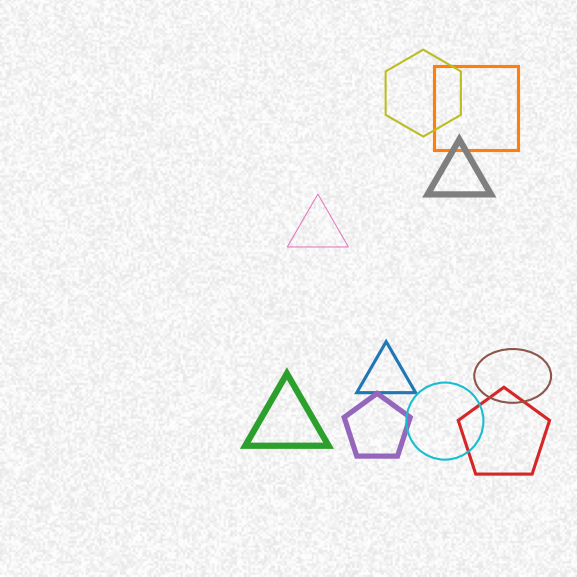[{"shape": "triangle", "thickness": 1.5, "radius": 0.29, "center": [0.669, 0.349]}, {"shape": "square", "thickness": 1.5, "radius": 0.37, "center": [0.824, 0.812]}, {"shape": "triangle", "thickness": 3, "radius": 0.42, "center": [0.497, 0.269]}, {"shape": "pentagon", "thickness": 1.5, "radius": 0.42, "center": [0.873, 0.245]}, {"shape": "pentagon", "thickness": 2.5, "radius": 0.3, "center": [0.653, 0.258]}, {"shape": "oval", "thickness": 1, "radius": 0.33, "center": [0.888, 0.348]}, {"shape": "triangle", "thickness": 0.5, "radius": 0.31, "center": [0.55, 0.602]}, {"shape": "triangle", "thickness": 3, "radius": 0.32, "center": [0.795, 0.694]}, {"shape": "hexagon", "thickness": 1, "radius": 0.38, "center": [0.733, 0.838]}, {"shape": "circle", "thickness": 1, "radius": 0.33, "center": [0.77, 0.27]}]